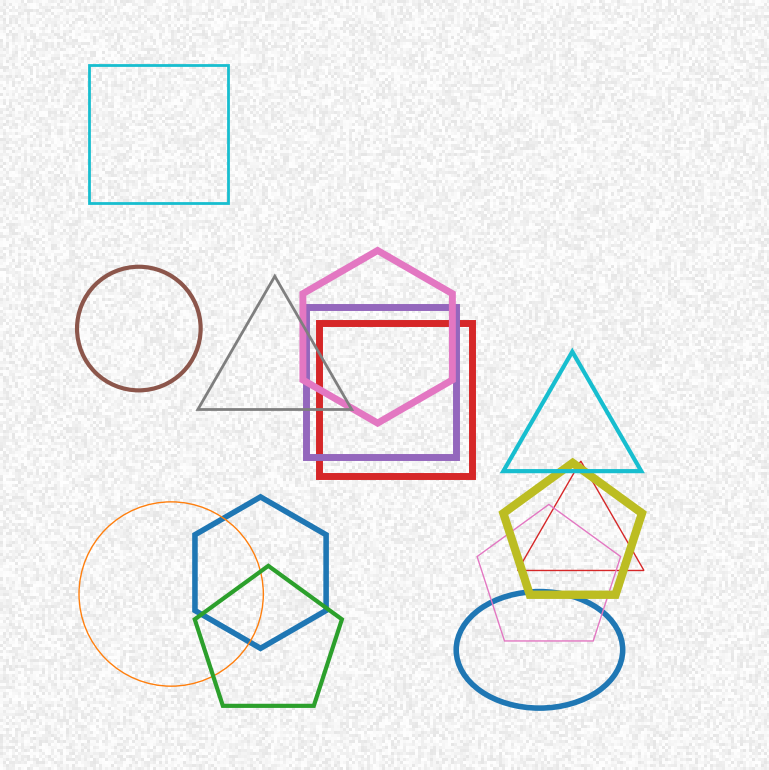[{"shape": "oval", "thickness": 2, "radius": 0.54, "center": [0.701, 0.156]}, {"shape": "hexagon", "thickness": 2, "radius": 0.49, "center": [0.338, 0.256]}, {"shape": "circle", "thickness": 0.5, "radius": 0.6, "center": [0.222, 0.229]}, {"shape": "pentagon", "thickness": 1.5, "radius": 0.5, "center": [0.348, 0.165]}, {"shape": "square", "thickness": 2.5, "radius": 0.5, "center": [0.513, 0.481]}, {"shape": "triangle", "thickness": 0.5, "radius": 0.47, "center": [0.754, 0.306]}, {"shape": "square", "thickness": 2.5, "radius": 0.49, "center": [0.495, 0.503]}, {"shape": "circle", "thickness": 1.5, "radius": 0.4, "center": [0.18, 0.573]}, {"shape": "pentagon", "thickness": 0.5, "radius": 0.49, "center": [0.713, 0.247]}, {"shape": "hexagon", "thickness": 2.5, "radius": 0.56, "center": [0.49, 0.563]}, {"shape": "triangle", "thickness": 1, "radius": 0.58, "center": [0.357, 0.526]}, {"shape": "pentagon", "thickness": 3, "radius": 0.47, "center": [0.744, 0.304]}, {"shape": "triangle", "thickness": 1.5, "radius": 0.52, "center": [0.743, 0.44]}, {"shape": "square", "thickness": 1, "radius": 0.45, "center": [0.205, 0.826]}]